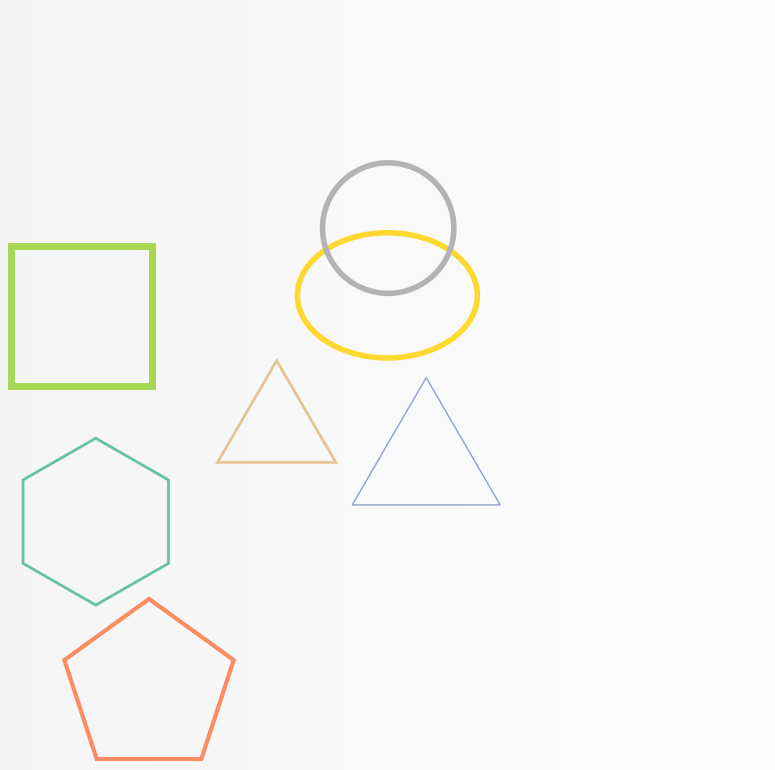[{"shape": "hexagon", "thickness": 1, "radius": 0.54, "center": [0.124, 0.323]}, {"shape": "pentagon", "thickness": 1.5, "radius": 0.57, "center": [0.192, 0.107]}, {"shape": "triangle", "thickness": 0.5, "radius": 0.55, "center": [0.55, 0.399]}, {"shape": "square", "thickness": 2.5, "radius": 0.45, "center": [0.105, 0.59]}, {"shape": "oval", "thickness": 2, "radius": 0.58, "center": [0.5, 0.616]}, {"shape": "triangle", "thickness": 1, "radius": 0.44, "center": [0.357, 0.444]}, {"shape": "circle", "thickness": 2, "radius": 0.42, "center": [0.501, 0.704]}]